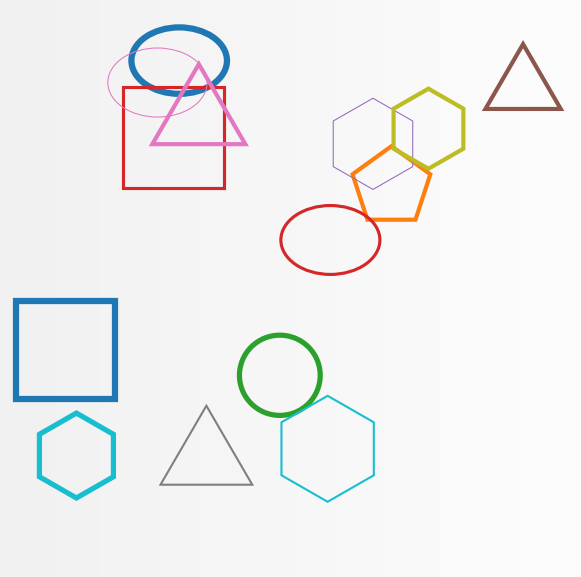[{"shape": "square", "thickness": 3, "radius": 0.42, "center": [0.112, 0.393]}, {"shape": "oval", "thickness": 3, "radius": 0.41, "center": [0.308, 0.894]}, {"shape": "pentagon", "thickness": 2, "radius": 0.35, "center": [0.673, 0.676]}, {"shape": "circle", "thickness": 2.5, "radius": 0.35, "center": [0.481, 0.349]}, {"shape": "square", "thickness": 1.5, "radius": 0.44, "center": [0.298, 0.761]}, {"shape": "oval", "thickness": 1.5, "radius": 0.43, "center": [0.568, 0.584]}, {"shape": "hexagon", "thickness": 0.5, "radius": 0.39, "center": [0.642, 0.75]}, {"shape": "triangle", "thickness": 2, "radius": 0.37, "center": [0.9, 0.848]}, {"shape": "triangle", "thickness": 2, "radius": 0.46, "center": [0.342, 0.796]}, {"shape": "oval", "thickness": 0.5, "radius": 0.43, "center": [0.271, 0.856]}, {"shape": "triangle", "thickness": 1, "radius": 0.46, "center": [0.355, 0.205]}, {"shape": "hexagon", "thickness": 2, "radius": 0.35, "center": [0.737, 0.776]}, {"shape": "hexagon", "thickness": 2.5, "radius": 0.37, "center": [0.131, 0.21]}, {"shape": "hexagon", "thickness": 1, "radius": 0.46, "center": [0.564, 0.222]}]